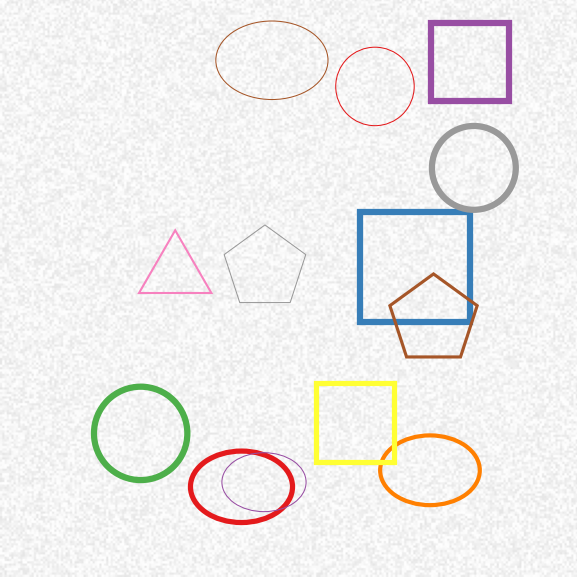[{"shape": "circle", "thickness": 0.5, "radius": 0.34, "center": [0.649, 0.849]}, {"shape": "oval", "thickness": 2.5, "radius": 0.44, "center": [0.418, 0.156]}, {"shape": "square", "thickness": 3, "radius": 0.48, "center": [0.718, 0.537]}, {"shape": "circle", "thickness": 3, "radius": 0.4, "center": [0.244, 0.249]}, {"shape": "square", "thickness": 3, "radius": 0.34, "center": [0.814, 0.893]}, {"shape": "oval", "thickness": 0.5, "radius": 0.36, "center": [0.457, 0.164]}, {"shape": "oval", "thickness": 2, "radius": 0.43, "center": [0.745, 0.185]}, {"shape": "square", "thickness": 2.5, "radius": 0.34, "center": [0.614, 0.267]}, {"shape": "oval", "thickness": 0.5, "radius": 0.49, "center": [0.471, 0.895]}, {"shape": "pentagon", "thickness": 1.5, "radius": 0.4, "center": [0.751, 0.445]}, {"shape": "triangle", "thickness": 1, "radius": 0.36, "center": [0.303, 0.528]}, {"shape": "pentagon", "thickness": 0.5, "radius": 0.37, "center": [0.459, 0.535]}, {"shape": "circle", "thickness": 3, "radius": 0.36, "center": [0.821, 0.708]}]